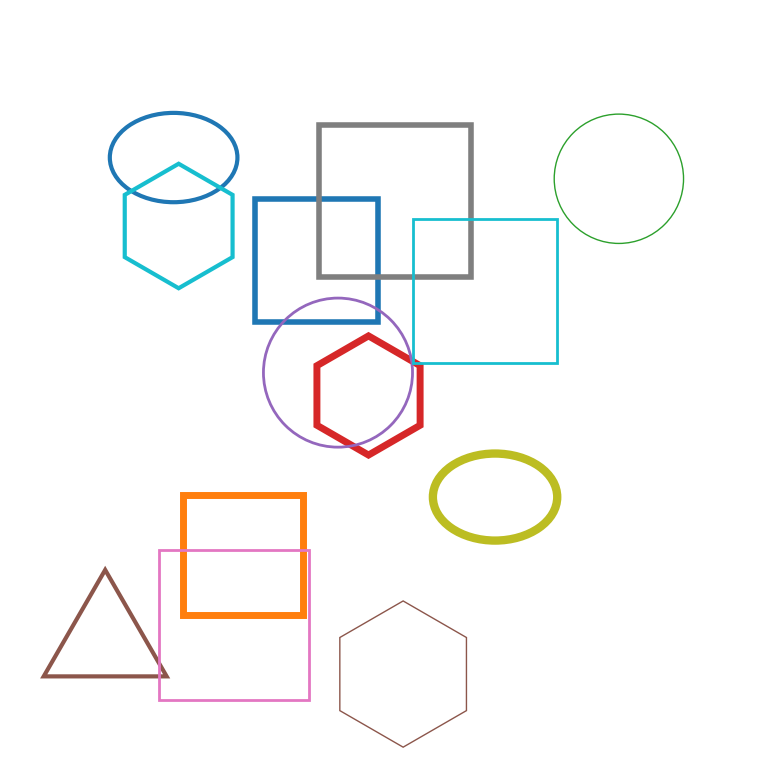[{"shape": "oval", "thickness": 1.5, "radius": 0.41, "center": [0.225, 0.795]}, {"shape": "square", "thickness": 2, "radius": 0.4, "center": [0.411, 0.662]}, {"shape": "square", "thickness": 2.5, "radius": 0.39, "center": [0.316, 0.279]}, {"shape": "circle", "thickness": 0.5, "radius": 0.42, "center": [0.804, 0.768]}, {"shape": "hexagon", "thickness": 2.5, "radius": 0.39, "center": [0.479, 0.486]}, {"shape": "circle", "thickness": 1, "radius": 0.48, "center": [0.439, 0.516]}, {"shape": "hexagon", "thickness": 0.5, "radius": 0.47, "center": [0.524, 0.125]}, {"shape": "triangle", "thickness": 1.5, "radius": 0.46, "center": [0.137, 0.168]}, {"shape": "square", "thickness": 1, "radius": 0.48, "center": [0.304, 0.189]}, {"shape": "square", "thickness": 2, "radius": 0.49, "center": [0.512, 0.739]}, {"shape": "oval", "thickness": 3, "radius": 0.4, "center": [0.643, 0.354]}, {"shape": "square", "thickness": 1, "radius": 0.47, "center": [0.63, 0.622]}, {"shape": "hexagon", "thickness": 1.5, "radius": 0.4, "center": [0.232, 0.706]}]